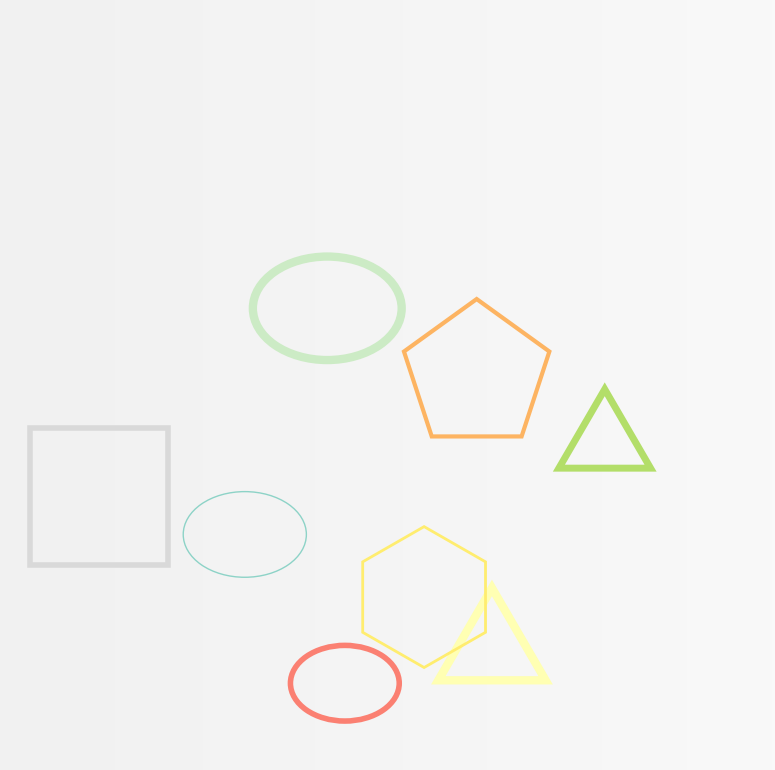[{"shape": "oval", "thickness": 0.5, "radius": 0.4, "center": [0.316, 0.306]}, {"shape": "triangle", "thickness": 3, "radius": 0.4, "center": [0.635, 0.156]}, {"shape": "oval", "thickness": 2, "radius": 0.35, "center": [0.445, 0.113]}, {"shape": "pentagon", "thickness": 1.5, "radius": 0.49, "center": [0.615, 0.513]}, {"shape": "triangle", "thickness": 2.5, "radius": 0.34, "center": [0.78, 0.426]}, {"shape": "square", "thickness": 2, "radius": 0.44, "center": [0.128, 0.356]}, {"shape": "oval", "thickness": 3, "radius": 0.48, "center": [0.422, 0.6]}, {"shape": "hexagon", "thickness": 1, "radius": 0.46, "center": [0.547, 0.225]}]